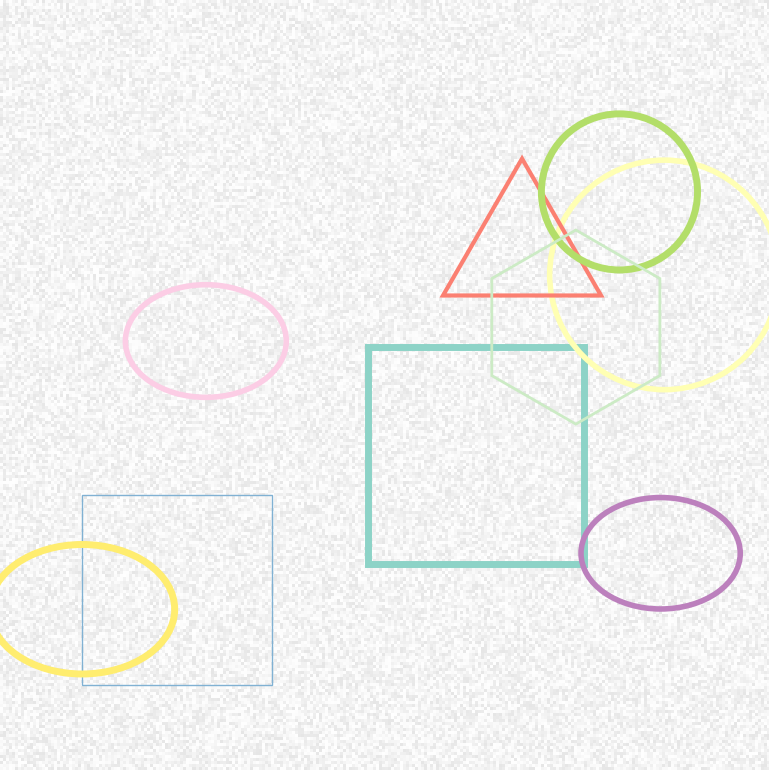[{"shape": "square", "thickness": 2.5, "radius": 0.7, "center": [0.618, 0.409]}, {"shape": "circle", "thickness": 2, "radius": 0.75, "center": [0.863, 0.643]}, {"shape": "triangle", "thickness": 1.5, "radius": 0.59, "center": [0.678, 0.675]}, {"shape": "square", "thickness": 0.5, "radius": 0.62, "center": [0.23, 0.234]}, {"shape": "circle", "thickness": 2.5, "radius": 0.51, "center": [0.805, 0.751]}, {"shape": "oval", "thickness": 2, "radius": 0.52, "center": [0.267, 0.557]}, {"shape": "oval", "thickness": 2, "radius": 0.52, "center": [0.858, 0.281]}, {"shape": "hexagon", "thickness": 1, "radius": 0.63, "center": [0.748, 0.575]}, {"shape": "oval", "thickness": 2.5, "radius": 0.6, "center": [0.107, 0.209]}]